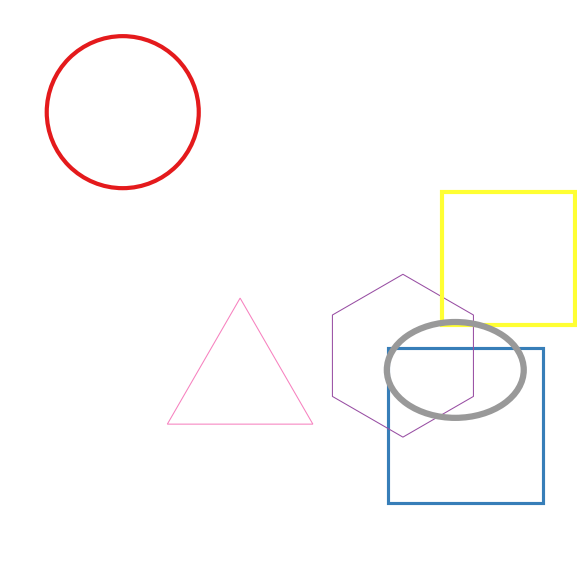[{"shape": "circle", "thickness": 2, "radius": 0.66, "center": [0.213, 0.805]}, {"shape": "square", "thickness": 1.5, "radius": 0.67, "center": [0.806, 0.262]}, {"shape": "hexagon", "thickness": 0.5, "radius": 0.7, "center": [0.698, 0.383]}, {"shape": "square", "thickness": 2, "radius": 0.58, "center": [0.881, 0.552]}, {"shape": "triangle", "thickness": 0.5, "radius": 0.73, "center": [0.416, 0.337]}, {"shape": "oval", "thickness": 3, "radius": 0.59, "center": [0.788, 0.359]}]